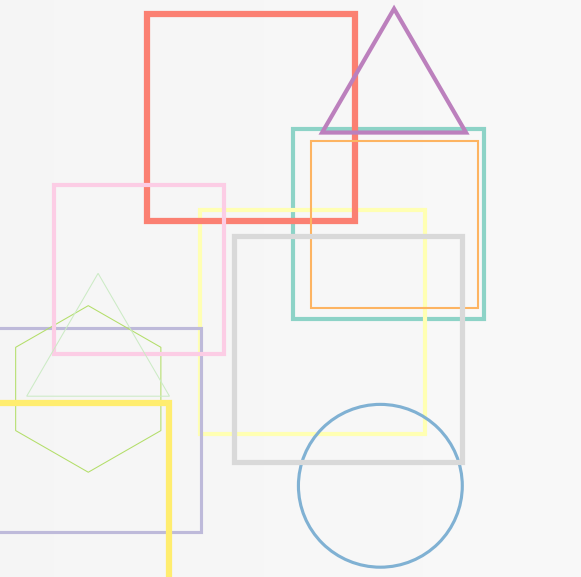[{"shape": "square", "thickness": 2, "radius": 0.82, "center": [0.669, 0.611]}, {"shape": "square", "thickness": 2, "radius": 0.97, "center": [0.538, 0.442]}, {"shape": "square", "thickness": 1.5, "radius": 0.88, "center": [0.17, 0.255]}, {"shape": "square", "thickness": 3, "radius": 0.9, "center": [0.432, 0.796]}, {"shape": "circle", "thickness": 1.5, "radius": 0.7, "center": [0.654, 0.158]}, {"shape": "square", "thickness": 1, "radius": 0.72, "center": [0.678, 0.61]}, {"shape": "hexagon", "thickness": 0.5, "radius": 0.72, "center": [0.152, 0.326]}, {"shape": "square", "thickness": 2, "radius": 0.73, "center": [0.239, 0.533]}, {"shape": "square", "thickness": 2.5, "radius": 0.98, "center": [0.599, 0.395]}, {"shape": "triangle", "thickness": 2, "radius": 0.71, "center": [0.678, 0.841]}, {"shape": "triangle", "thickness": 0.5, "radius": 0.71, "center": [0.169, 0.384]}, {"shape": "square", "thickness": 3, "radius": 0.86, "center": [0.12, 0.129]}]